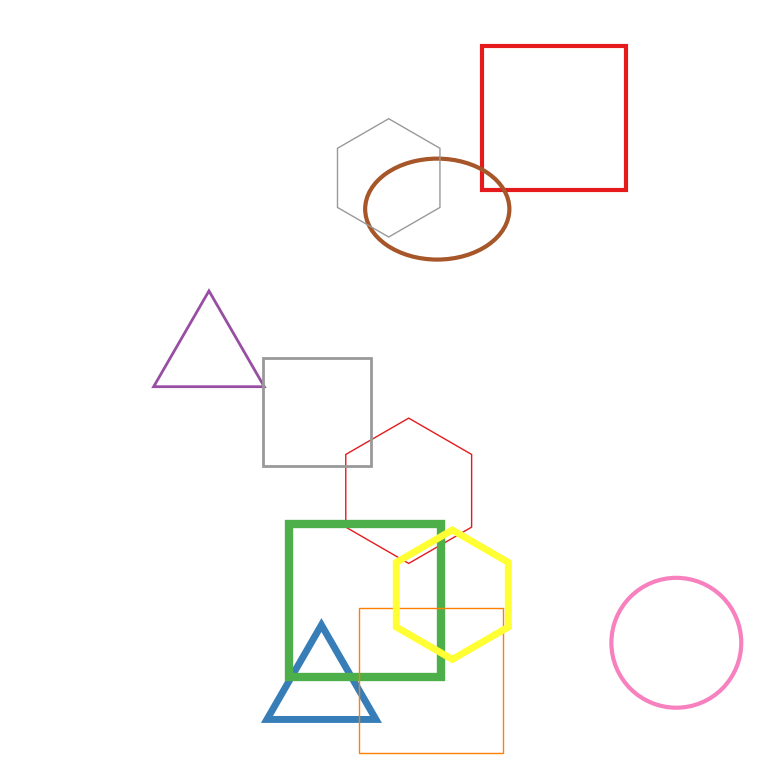[{"shape": "hexagon", "thickness": 0.5, "radius": 0.47, "center": [0.531, 0.363]}, {"shape": "square", "thickness": 1.5, "radius": 0.47, "center": [0.719, 0.847]}, {"shape": "triangle", "thickness": 2.5, "radius": 0.41, "center": [0.417, 0.107]}, {"shape": "square", "thickness": 3, "radius": 0.5, "center": [0.474, 0.22]}, {"shape": "triangle", "thickness": 1, "radius": 0.41, "center": [0.271, 0.539]}, {"shape": "square", "thickness": 0.5, "radius": 0.47, "center": [0.56, 0.116]}, {"shape": "hexagon", "thickness": 2.5, "radius": 0.42, "center": [0.587, 0.228]}, {"shape": "oval", "thickness": 1.5, "radius": 0.47, "center": [0.568, 0.728]}, {"shape": "circle", "thickness": 1.5, "radius": 0.42, "center": [0.878, 0.165]}, {"shape": "square", "thickness": 1, "radius": 0.35, "center": [0.412, 0.465]}, {"shape": "hexagon", "thickness": 0.5, "radius": 0.38, "center": [0.505, 0.769]}]